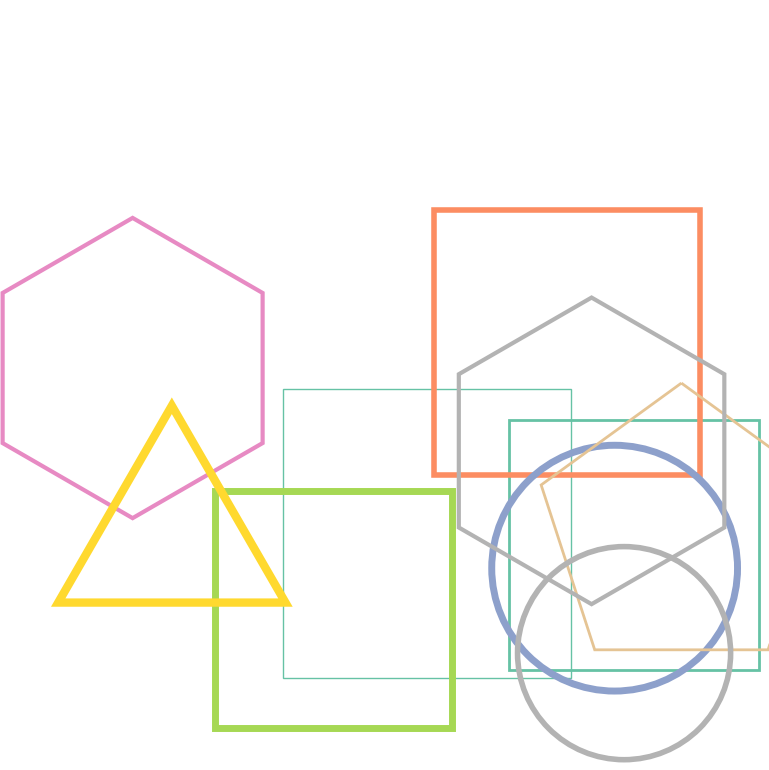[{"shape": "square", "thickness": 1, "radius": 0.81, "center": [0.823, 0.292]}, {"shape": "square", "thickness": 0.5, "radius": 0.94, "center": [0.555, 0.307]}, {"shape": "square", "thickness": 2, "radius": 0.86, "center": [0.736, 0.555]}, {"shape": "circle", "thickness": 2.5, "radius": 0.8, "center": [0.798, 0.262]}, {"shape": "hexagon", "thickness": 1.5, "radius": 0.97, "center": [0.172, 0.522]}, {"shape": "square", "thickness": 2.5, "radius": 0.77, "center": [0.434, 0.209]}, {"shape": "triangle", "thickness": 3, "radius": 0.85, "center": [0.223, 0.303]}, {"shape": "pentagon", "thickness": 1, "radius": 0.96, "center": [0.885, 0.311]}, {"shape": "hexagon", "thickness": 1.5, "radius": 1.0, "center": [0.768, 0.414]}, {"shape": "circle", "thickness": 2, "radius": 0.69, "center": [0.81, 0.152]}]